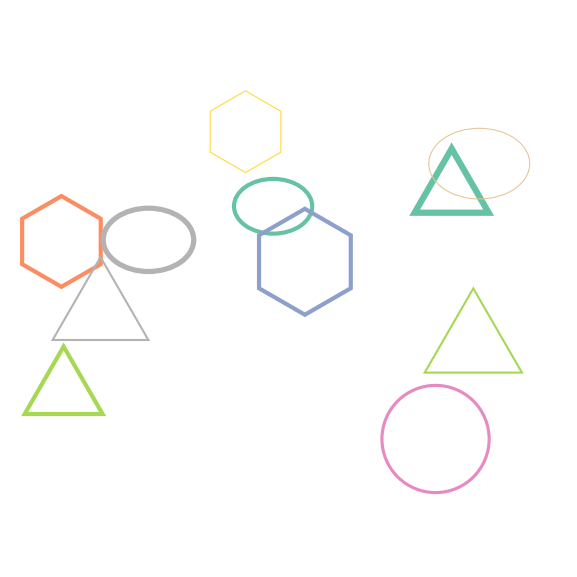[{"shape": "oval", "thickness": 2, "radius": 0.34, "center": [0.473, 0.642]}, {"shape": "triangle", "thickness": 3, "radius": 0.37, "center": [0.782, 0.668]}, {"shape": "hexagon", "thickness": 2, "radius": 0.39, "center": [0.106, 0.581]}, {"shape": "hexagon", "thickness": 2, "radius": 0.46, "center": [0.528, 0.546]}, {"shape": "circle", "thickness": 1.5, "radius": 0.46, "center": [0.754, 0.239]}, {"shape": "triangle", "thickness": 1, "radius": 0.49, "center": [0.82, 0.403]}, {"shape": "triangle", "thickness": 2, "radius": 0.39, "center": [0.11, 0.321]}, {"shape": "hexagon", "thickness": 0.5, "radius": 0.35, "center": [0.425, 0.771]}, {"shape": "oval", "thickness": 0.5, "radius": 0.44, "center": [0.83, 0.716]}, {"shape": "triangle", "thickness": 1, "radius": 0.48, "center": [0.174, 0.458]}, {"shape": "oval", "thickness": 2.5, "radius": 0.39, "center": [0.257, 0.584]}]